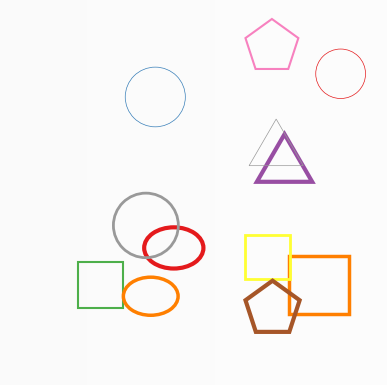[{"shape": "oval", "thickness": 3, "radius": 0.38, "center": [0.449, 0.356]}, {"shape": "circle", "thickness": 0.5, "radius": 0.32, "center": [0.879, 0.808]}, {"shape": "circle", "thickness": 0.5, "radius": 0.39, "center": [0.401, 0.748]}, {"shape": "square", "thickness": 1.5, "radius": 0.3, "center": [0.26, 0.26]}, {"shape": "triangle", "thickness": 3, "radius": 0.41, "center": [0.734, 0.569]}, {"shape": "oval", "thickness": 2.5, "radius": 0.35, "center": [0.389, 0.231]}, {"shape": "square", "thickness": 2.5, "radius": 0.38, "center": [0.823, 0.26]}, {"shape": "square", "thickness": 2, "radius": 0.29, "center": [0.691, 0.332]}, {"shape": "pentagon", "thickness": 3, "radius": 0.37, "center": [0.703, 0.197]}, {"shape": "pentagon", "thickness": 1.5, "radius": 0.36, "center": [0.702, 0.879]}, {"shape": "circle", "thickness": 2, "radius": 0.42, "center": [0.376, 0.415]}, {"shape": "triangle", "thickness": 0.5, "radius": 0.4, "center": [0.713, 0.61]}]